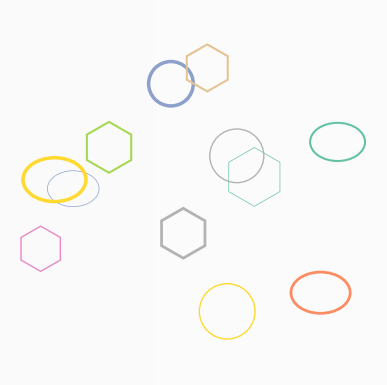[{"shape": "oval", "thickness": 1.5, "radius": 0.35, "center": [0.871, 0.631]}, {"shape": "hexagon", "thickness": 0.5, "radius": 0.38, "center": [0.656, 0.54]}, {"shape": "oval", "thickness": 2, "radius": 0.38, "center": [0.827, 0.24]}, {"shape": "circle", "thickness": 2.5, "radius": 0.29, "center": [0.441, 0.783]}, {"shape": "oval", "thickness": 0.5, "radius": 0.33, "center": [0.189, 0.51]}, {"shape": "hexagon", "thickness": 1, "radius": 0.29, "center": [0.105, 0.354]}, {"shape": "hexagon", "thickness": 1.5, "radius": 0.33, "center": [0.281, 0.617]}, {"shape": "circle", "thickness": 1, "radius": 0.36, "center": [0.586, 0.191]}, {"shape": "oval", "thickness": 2.5, "radius": 0.41, "center": [0.141, 0.533]}, {"shape": "hexagon", "thickness": 1.5, "radius": 0.31, "center": [0.535, 0.824]}, {"shape": "hexagon", "thickness": 2, "radius": 0.32, "center": [0.473, 0.394]}, {"shape": "circle", "thickness": 1, "radius": 0.35, "center": [0.611, 0.595]}]